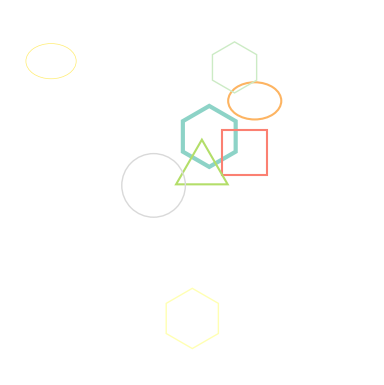[{"shape": "hexagon", "thickness": 3, "radius": 0.4, "center": [0.544, 0.646]}, {"shape": "hexagon", "thickness": 1, "radius": 0.39, "center": [0.499, 0.173]}, {"shape": "square", "thickness": 1.5, "radius": 0.29, "center": [0.634, 0.604]}, {"shape": "oval", "thickness": 1.5, "radius": 0.34, "center": [0.662, 0.738]}, {"shape": "triangle", "thickness": 1.5, "radius": 0.39, "center": [0.524, 0.56]}, {"shape": "circle", "thickness": 1, "radius": 0.41, "center": [0.399, 0.518]}, {"shape": "hexagon", "thickness": 1, "radius": 0.33, "center": [0.609, 0.825]}, {"shape": "oval", "thickness": 0.5, "radius": 0.33, "center": [0.133, 0.841]}]